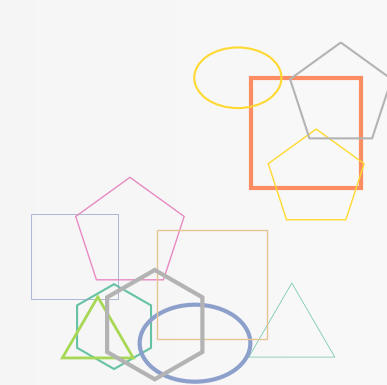[{"shape": "hexagon", "thickness": 1.5, "radius": 0.55, "center": [0.294, 0.152]}, {"shape": "triangle", "thickness": 0.5, "radius": 0.64, "center": [0.753, 0.137]}, {"shape": "square", "thickness": 3, "radius": 0.71, "center": [0.789, 0.654]}, {"shape": "square", "thickness": 0.5, "radius": 0.56, "center": [0.192, 0.334]}, {"shape": "oval", "thickness": 3, "radius": 0.71, "center": [0.503, 0.109]}, {"shape": "pentagon", "thickness": 1, "radius": 0.74, "center": [0.335, 0.392]}, {"shape": "triangle", "thickness": 2, "radius": 0.53, "center": [0.252, 0.123]}, {"shape": "pentagon", "thickness": 1, "radius": 0.65, "center": [0.816, 0.535]}, {"shape": "oval", "thickness": 1.5, "radius": 0.56, "center": [0.614, 0.798]}, {"shape": "square", "thickness": 1, "radius": 0.71, "center": [0.547, 0.261]}, {"shape": "hexagon", "thickness": 3, "radius": 0.71, "center": [0.399, 0.157]}, {"shape": "pentagon", "thickness": 1.5, "radius": 0.69, "center": [0.879, 0.752]}]